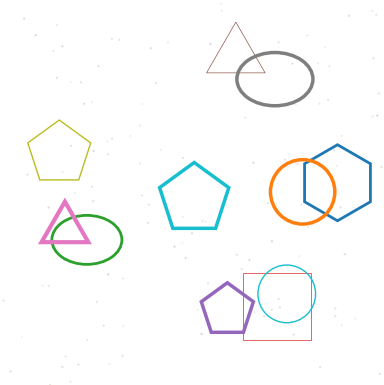[{"shape": "hexagon", "thickness": 2, "radius": 0.49, "center": [0.877, 0.525]}, {"shape": "circle", "thickness": 2.5, "radius": 0.42, "center": [0.786, 0.502]}, {"shape": "oval", "thickness": 2, "radius": 0.45, "center": [0.226, 0.377]}, {"shape": "square", "thickness": 0.5, "radius": 0.44, "center": [0.719, 0.204]}, {"shape": "pentagon", "thickness": 2.5, "radius": 0.36, "center": [0.591, 0.194]}, {"shape": "triangle", "thickness": 0.5, "radius": 0.44, "center": [0.613, 0.855]}, {"shape": "triangle", "thickness": 3, "radius": 0.35, "center": [0.169, 0.406]}, {"shape": "oval", "thickness": 2.5, "radius": 0.49, "center": [0.714, 0.794]}, {"shape": "pentagon", "thickness": 1, "radius": 0.43, "center": [0.154, 0.602]}, {"shape": "pentagon", "thickness": 2.5, "radius": 0.47, "center": [0.504, 0.483]}, {"shape": "circle", "thickness": 1, "radius": 0.37, "center": [0.745, 0.237]}]